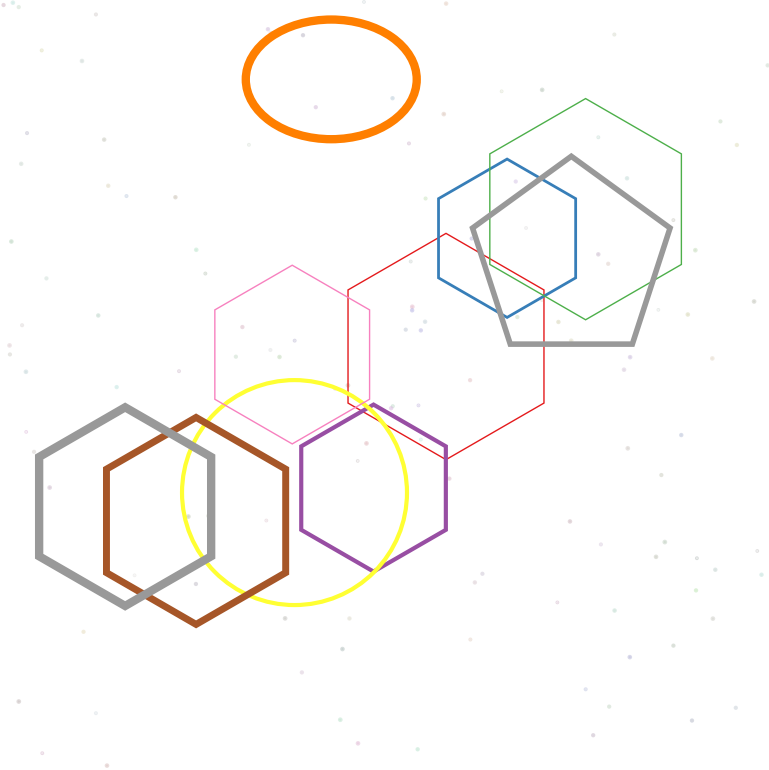[{"shape": "hexagon", "thickness": 0.5, "radius": 0.73, "center": [0.579, 0.55]}, {"shape": "hexagon", "thickness": 1, "radius": 0.51, "center": [0.659, 0.691]}, {"shape": "hexagon", "thickness": 0.5, "radius": 0.72, "center": [0.761, 0.728]}, {"shape": "hexagon", "thickness": 1.5, "radius": 0.54, "center": [0.485, 0.366]}, {"shape": "oval", "thickness": 3, "radius": 0.56, "center": [0.43, 0.897]}, {"shape": "circle", "thickness": 1.5, "radius": 0.73, "center": [0.382, 0.36]}, {"shape": "hexagon", "thickness": 2.5, "radius": 0.67, "center": [0.255, 0.323]}, {"shape": "hexagon", "thickness": 0.5, "radius": 0.58, "center": [0.379, 0.54]}, {"shape": "hexagon", "thickness": 3, "radius": 0.64, "center": [0.163, 0.342]}, {"shape": "pentagon", "thickness": 2, "radius": 0.67, "center": [0.742, 0.662]}]